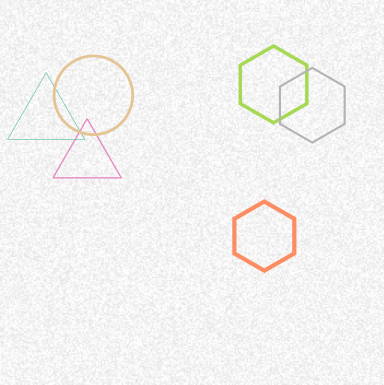[{"shape": "triangle", "thickness": 0.5, "radius": 0.58, "center": [0.12, 0.696]}, {"shape": "hexagon", "thickness": 3, "radius": 0.45, "center": [0.687, 0.387]}, {"shape": "triangle", "thickness": 1, "radius": 0.51, "center": [0.226, 0.589]}, {"shape": "hexagon", "thickness": 2.5, "radius": 0.5, "center": [0.711, 0.781]}, {"shape": "circle", "thickness": 2, "radius": 0.51, "center": [0.243, 0.753]}, {"shape": "hexagon", "thickness": 1.5, "radius": 0.49, "center": [0.811, 0.727]}]